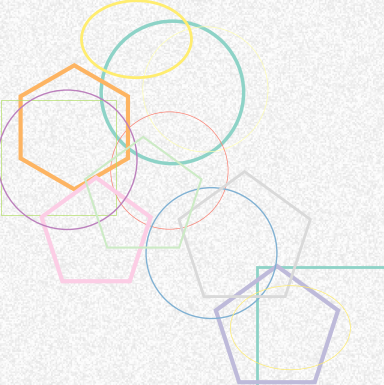[{"shape": "circle", "thickness": 2.5, "radius": 0.93, "center": [0.448, 0.76]}, {"shape": "square", "thickness": 2, "radius": 0.96, "center": [0.86, 0.113]}, {"shape": "circle", "thickness": 0.5, "radius": 0.81, "center": [0.533, 0.768]}, {"shape": "pentagon", "thickness": 3, "radius": 0.83, "center": [0.719, 0.142]}, {"shape": "circle", "thickness": 0.5, "radius": 0.76, "center": [0.44, 0.557]}, {"shape": "circle", "thickness": 1, "radius": 0.85, "center": [0.549, 0.343]}, {"shape": "hexagon", "thickness": 3, "radius": 0.81, "center": [0.193, 0.669]}, {"shape": "square", "thickness": 0.5, "radius": 0.75, "center": [0.152, 0.591]}, {"shape": "pentagon", "thickness": 3, "radius": 0.74, "center": [0.25, 0.39]}, {"shape": "pentagon", "thickness": 2, "radius": 0.9, "center": [0.635, 0.375]}, {"shape": "circle", "thickness": 1, "radius": 0.91, "center": [0.175, 0.585]}, {"shape": "pentagon", "thickness": 1.5, "radius": 0.79, "center": [0.372, 0.485]}, {"shape": "oval", "thickness": 2, "radius": 0.71, "center": [0.354, 0.898]}, {"shape": "oval", "thickness": 0.5, "radius": 0.78, "center": [0.754, 0.149]}]